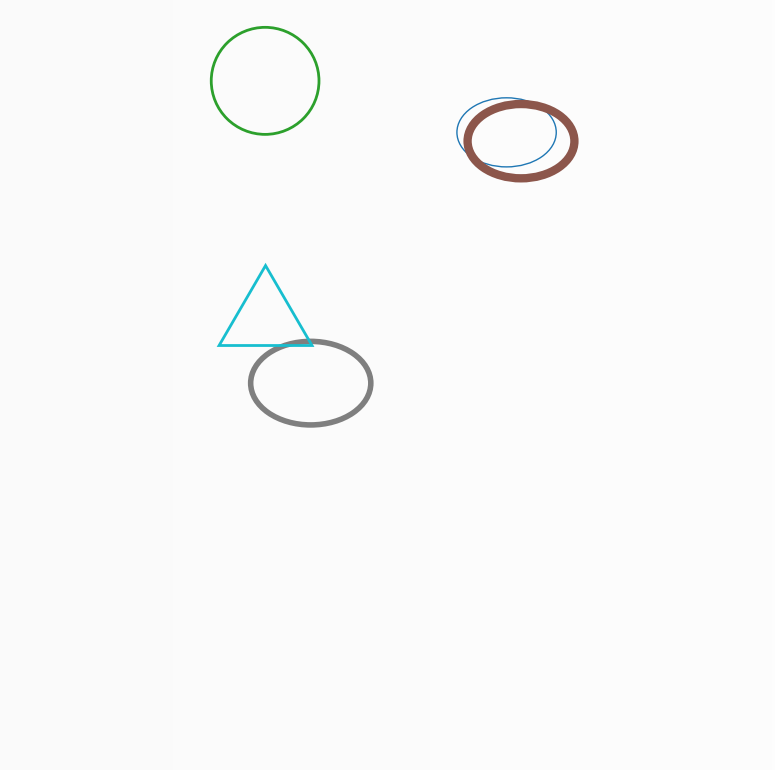[{"shape": "oval", "thickness": 0.5, "radius": 0.32, "center": [0.654, 0.828]}, {"shape": "circle", "thickness": 1, "radius": 0.35, "center": [0.342, 0.895]}, {"shape": "oval", "thickness": 3, "radius": 0.34, "center": [0.672, 0.817]}, {"shape": "oval", "thickness": 2, "radius": 0.39, "center": [0.401, 0.502]}, {"shape": "triangle", "thickness": 1, "radius": 0.35, "center": [0.343, 0.586]}]